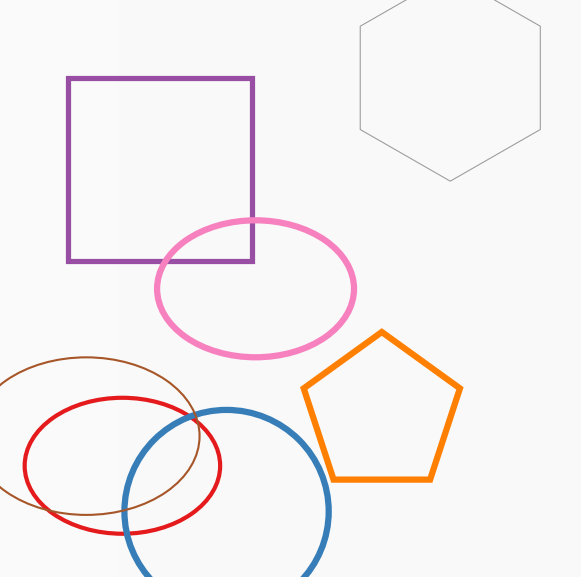[{"shape": "oval", "thickness": 2, "radius": 0.84, "center": [0.211, 0.193]}, {"shape": "circle", "thickness": 3, "radius": 0.88, "center": [0.39, 0.114]}, {"shape": "square", "thickness": 2.5, "radius": 0.79, "center": [0.275, 0.706]}, {"shape": "pentagon", "thickness": 3, "radius": 0.71, "center": [0.657, 0.283]}, {"shape": "oval", "thickness": 1, "radius": 0.97, "center": [0.148, 0.244]}, {"shape": "oval", "thickness": 3, "radius": 0.85, "center": [0.44, 0.499]}, {"shape": "hexagon", "thickness": 0.5, "radius": 0.89, "center": [0.775, 0.864]}]